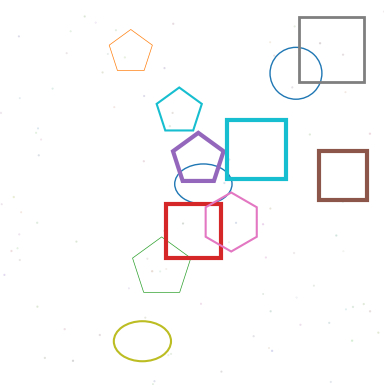[{"shape": "circle", "thickness": 1, "radius": 0.34, "center": [0.769, 0.81]}, {"shape": "oval", "thickness": 1, "radius": 0.37, "center": [0.528, 0.522]}, {"shape": "pentagon", "thickness": 0.5, "radius": 0.29, "center": [0.34, 0.864]}, {"shape": "pentagon", "thickness": 0.5, "radius": 0.4, "center": [0.42, 0.305]}, {"shape": "square", "thickness": 3, "radius": 0.35, "center": [0.502, 0.399]}, {"shape": "pentagon", "thickness": 3, "radius": 0.35, "center": [0.515, 0.586]}, {"shape": "square", "thickness": 3, "radius": 0.31, "center": [0.891, 0.544]}, {"shape": "hexagon", "thickness": 1.5, "radius": 0.38, "center": [0.601, 0.423]}, {"shape": "square", "thickness": 2, "radius": 0.42, "center": [0.861, 0.871]}, {"shape": "oval", "thickness": 1.5, "radius": 0.37, "center": [0.37, 0.114]}, {"shape": "pentagon", "thickness": 1.5, "radius": 0.31, "center": [0.466, 0.711]}, {"shape": "square", "thickness": 3, "radius": 0.38, "center": [0.667, 0.612]}]